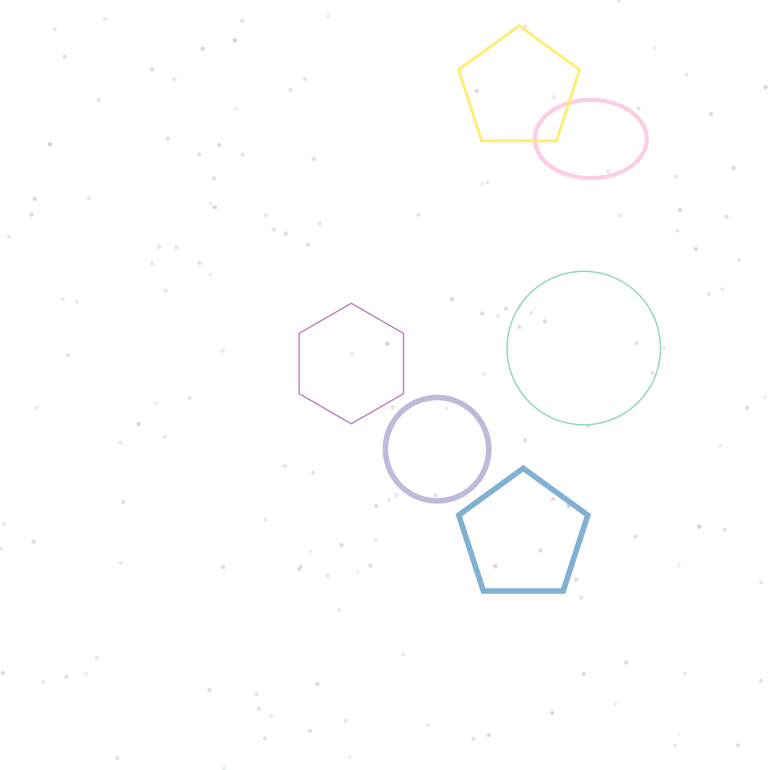[{"shape": "circle", "thickness": 0.5, "radius": 0.5, "center": [0.758, 0.548]}, {"shape": "circle", "thickness": 2, "radius": 0.34, "center": [0.568, 0.417]}, {"shape": "pentagon", "thickness": 2, "radius": 0.44, "center": [0.68, 0.304]}, {"shape": "oval", "thickness": 1.5, "radius": 0.36, "center": [0.767, 0.819]}, {"shape": "hexagon", "thickness": 0.5, "radius": 0.39, "center": [0.456, 0.528]}, {"shape": "pentagon", "thickness": 1, "radius": 0.41, "center": [0.674, 0.884]}]